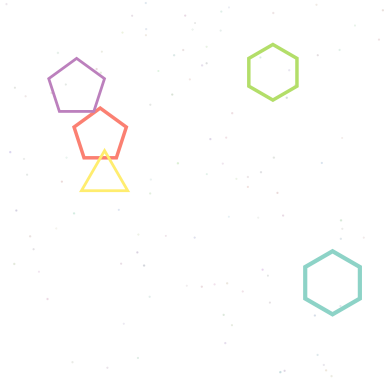[{"shape": "hexagon", "thickness": 3, "radius": 0.41, "center": [0.864, 0.266]}, {"shape": "pentagon", "thickness": 2.5, "radius": 0.36, "center": [0.26, 0.648]}, {"shape": "hexagon", "thickness": 2.5, "radius": 0.36, "center": [0.709, 0.812]}, {"shape": "pentagon", "thickness": 2, "radius": 0.38, "center": [0.199, 0.772]}, {"shape": "triangle", "thickness": 2, "radius": 0.35, "center": [0.272, 0.539]}]